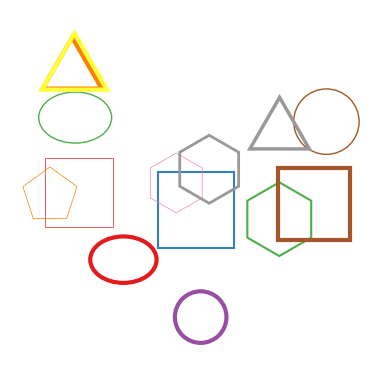[{"shape": "oval", "thickness": 3, "radius": 0.43, "center": [0.321, 0.326]}, {"shape": "square", "thickness": 0.5, "radius": 0.44, "center": [0.206, 0.5]}, {"shape": "square", "thickness": 1.5, "radius": 0.49, "center": [0.509, 0.454]}, {"shape": "hexagon", "thickness": 1.5, "radius": 0.48, "center": [0.725, 0.431]}, {"shape": "oval", "thickness": 1, "radius": 0.47, "center": [0.195, 0.695]}, {"shape": "circle", "thickness": 3, "radius": 0.33, "center": [0.521, 0.176]}, {"shape": "pentagon", "thickness": 0.5, "radius": 0.37, "center": [0.13, 0.492]}, {"shape": "triangle", "thickness": 3, "radius": 0.44, "center": [0.187, 0.814]}, {"shape": "triangle", "thickness": 3, "radius": 0.49, "center": [0.194, 0.816]}, {"shape": "circle", "thickness": 1, "radius": 0.42, "center": [0.848, 0.684]}, {"shape": "square", "thickness": 3, "radius": 0.47, "center": [0.816, 0.471]}, {"shape": "hexagon", "thickness": 0.5, "radius": 0.39, "center": [0.458, 0.525]}, {"shape": "triangle", "thickness": 2.5, "radius": 0.45, "center": [0.726, 0.658]}, {"shape": "hexagon", "thickness": 2, "radius": 0.44, "center": [0.543, 0.56]}]